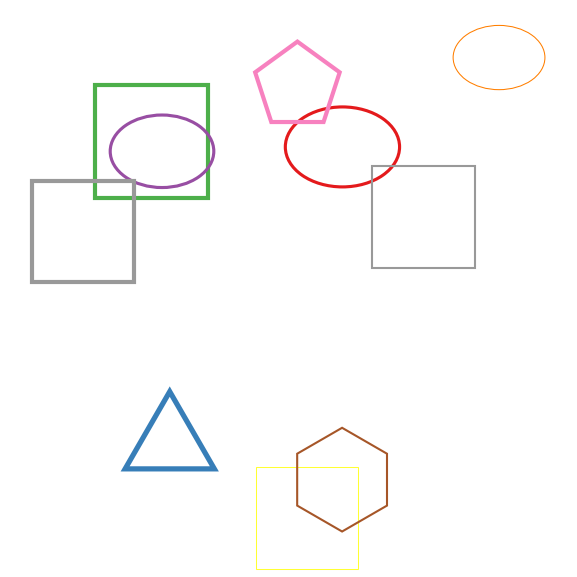[{"shape": "oval", "thickness": 1.5, "radius": 0.49, "center": [0.593, 0.745]}, {"shape": "triangle", "thickness": 2.5, "radius": 0.45, "center": [0.294, 0.232]}, {"shape": "square", "thickness": 2, "radius": 0.49, "center": [0.262, 0.754]}, {"shape": "oval", "thickness": 1.5, "radius": 0.45, "center": [0.281, 0.737]}, {"shape": "oval", "thickness": 0.5, "radius": 0.4, "center": [0.864, 0.899]}, {"shape": "square", "thickness": 0.5, "radius": 0.44, "center": [0.531, 0.102]}, {"shape": "hexagon", "thickness": 1, "radius": 0.45, "center": [0.592, 0.169]}, {"shape": "pentagon", "thickness": 2, "radius": 0.38, "center": [0.515, 0.85]}, {"shape": "square", "thickness": 1, "radius": 0.44, "center": [0.733, 0.623]}, {"shape": "square", "thickness": 2, "radius": 0.44, "center": [0.144, 0.599]}]